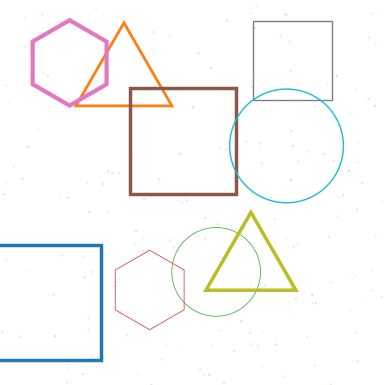[{"shape": "square", "thickness": 2.5, "radius": 0.74, "center": [0.114, 0.215]}, {"shape": "triangle", "thickness": 2, "radius": 0.72, "center": [0.322, 0.797]}, {"shape": "circle", "thickness": 0.5, "radius": 0.58, "center": [0.561, 0.294]}, {"shape": "hexagon", "thickness": 0.5, "radius": 0.52, "center": [0.389, 0.247]}, {"shape": "square", "thickness": 2.5, "radius": 0.69, "center": [0.476, 0.634]}, {"shape": "hexagon", "thickness": 3, "radius": 0.55, "center": [0.181, 0.837]}, {"shape": "square", "thickness": 1, "radius": 0.51, "center": [0.759, 0.844]}, {"shape": "triangle", "thickness": 2.5, "radius": 0.67, "center": [0.652, 0.314]}, {"shape": "circle", "thickness": 1, "radius": 0.74, "center": [0.744, 0.621]}]